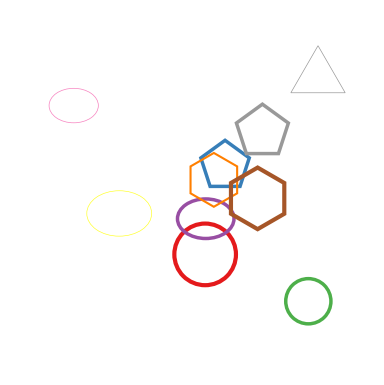[{"shape": "circle", "thickness": 3, "radius": 0.4, "center": [0.533, 0.339]}, {"shape": "pentagon", "thickness": 2.5, "radius": 0.33, "center": [0.585, 0.569]}, {"shape": "circle", "thickness": 2.5, "radius": 0.29, "center": [0.801, 0.218]}, {"shape": "oval", "thickness": 2.5, "radius": 0.37, "center": [0.534, 0.432]}, {"shape": "hexagon", "thickness": 1.5, "radius": 0.35, "center": [0.555, 0.533]}, {"shape": "oval", "thickness": 0.5, "radius": 0.42, "center": [0.31, 0.446]}, {"shape": "hexagon", "thickness": 3, "radius": 0.4, "center": [0.669, 0.485]}, {"shape": "oval", "thickness": 0.5, "radius": 0.32, "center": [0.191, 0.726]}, {"shape": "pentagon", "thickness": 2.5, "radius": 0.35, "center": [0.682, 0.658]}, {"shape": "triangle", "thickness": 0.5, "radius": 0.41, "center": [0.826, 0.8]}]